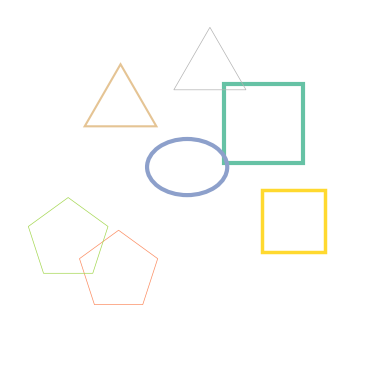[{"shape": "square", "thickness": 3, "radius": 0.51, "center": [0.685, 0.679]}, {"shape": "pentagon", "thickness": 0.5, "radius": 0.53, "center": [0.308, 0.295]}, {"shape": "oval", "thickness": 3, "radius": 0.52, "center": [0.486, 0.566]}, {"shape": "pentagon", "thickness": 0.5, "radius": 0.54, "center": [0.177, 0.378]}, {"shape": "square", "thickness": 2.5, "radius": 0.4, "center": [0.762, 0.425]}, {"shape": "triangle", "thickness": 1.5, "radius": 0.54, "center": [0.313, 0.726]}, {"shape": "triangle", "thickness": 0.5, "radius": 0.54, "center": [0.545, 0.821]}]